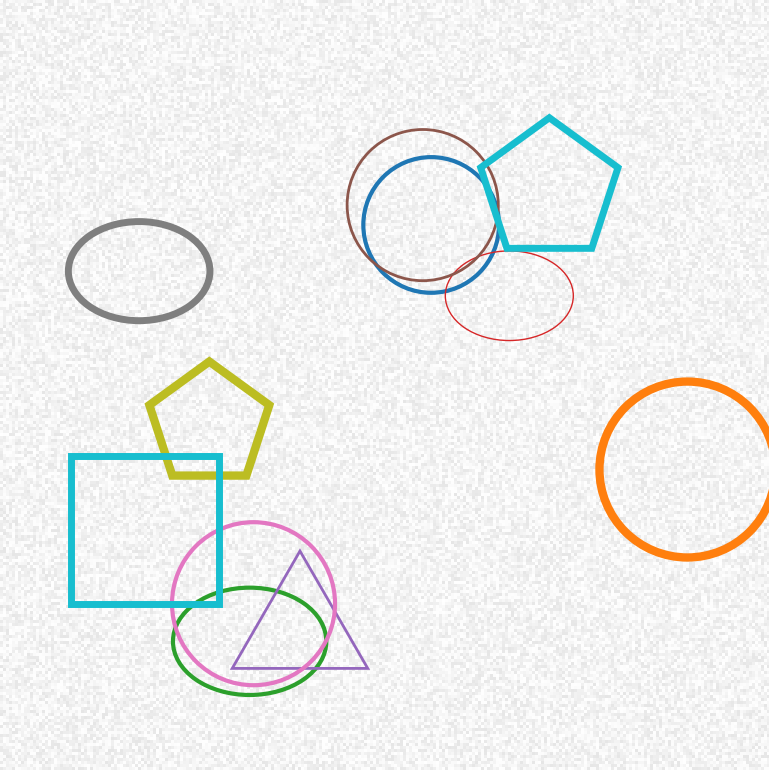[{"shape": "circle", "thickness": 1.5, "radius": 0.44, "center": [0.56, 0.708]}, {"shape": "circle", "thickness": 3, "radius": 0.57, "center": [0.893, 0.39]}, {"shape": "oval", "thickness": 1.5, "radius": 0.5, "center": [0.324, 0.167]}, {"shape": "oval", "thickness": 0.5, "radius": 0.42, "center": [0.661, 0.616]}, {"shape": "triangle", "thickness": 1, "radius": 0.51, "center": [0.39, 0.183]}, {"shape": "circle", "thickness": 1, "radius": 0.49, "center": [0.549, 0.734]}, {"shape": "circle", "thickness": 1.5, "radius": 0.53, "center": [0.329, 0.216]}, {"shape": "oval", "thickness": 2.5, "radius": 0.46, "center": [0.181, 0.648]}, {"shape": "pentagon", "thickness": 3, "radius": 0.41, "center": [0.272, 0.449]}, {"shape": "square", "thickness": 2.5, "radius": 0.48, "center": [0.188, 0.312]}, {"shape": "pentagon", "thickness": 2.5, "radius": 0.47, "center": [0.713, 0.753]}]